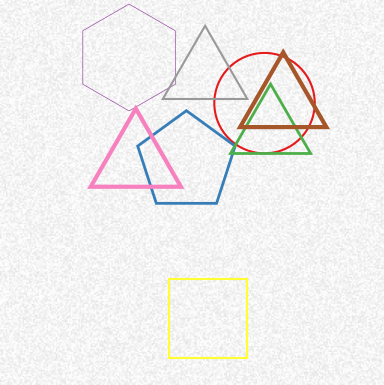[{"shape": "circle", "thickness": 1.5, "radius": 0.65, "center": [0.687, 0.732]}, {"shape": "pentagon", "thickness": 2, "radius": 0.67, "center": [0.484, 0.579]}, {"shape": "triangle", "thickness": 2, "radius": 0.6, "center": [0.703, 0.661]}, {"shape": "hexagon", "thickness": 0.5, "radius": 0.69, "center": [0.335, 0.851]}, {"shape": "square", "thickness": 1.5, "radius": 0.51, "center": [0.541, 0.172]}, {"shape": "triangle", "thickness": 3, "radius": 0.65, "center": [0.736, 0.735]}, {"shape": "triangle", "thickness": 3, "radius": 0.68, "center": [0.353, 0.583]}, {"shape": "triangle", "thickness": 1.5, "radius": 0.63, "center": [0.533, 0.806]}]